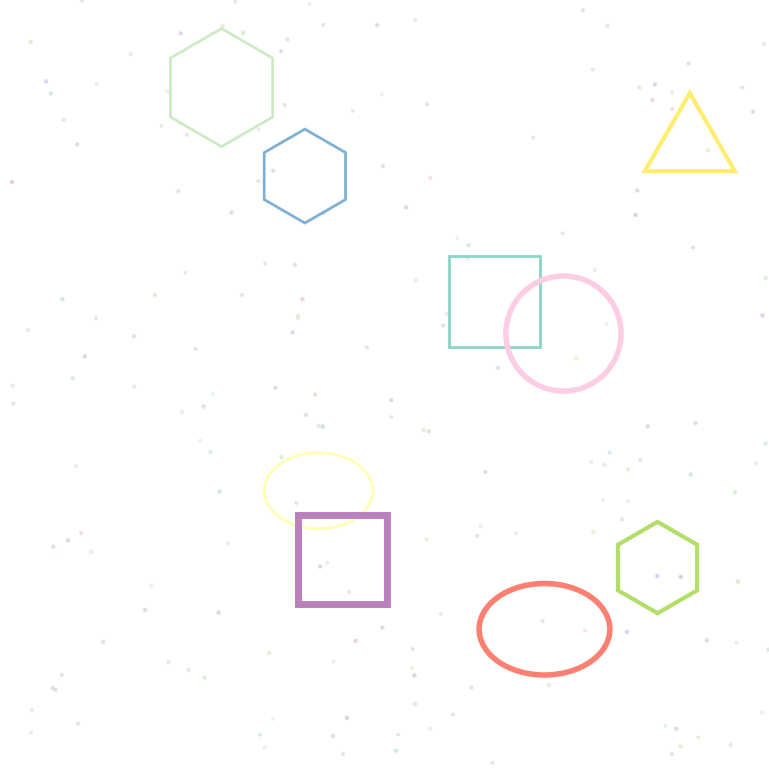[{"shape": "square", "thickness": 1, "radius": 0.3, "center": [0.643, 0.608]}, {"shape": "oval", "thickness": 1, "radius": 0.35, "center": [0.414, 0.363]}, {"shape": "oval", "thickness": 2, "radius": 0.42, "center": [0.707, 0.183]}, {"shape": "hexagon", "thickness": 1, "radius": 0.3, "center": [0.396, 0.771]}, {"shape": "hexagon", "thickness": 1.5, "radius": 0.3, "center": [0.854, 0.263]}, {"shape": "circle", "thickness": 2, "radius": 0.37, "center": [0.732, 0.567]}, {"shape": "square", "thickness": 2.5, "radius": 0.29, "center": [0.445, 0.273]}, {"shape": "hexagon", "thickness": 1, "radius": 0.38, "center": [0.288, 0.886]}, {"shape": "triangle", "thickness": 1.5, "radius": 0.34, "center": [0.896, 0.812]}]